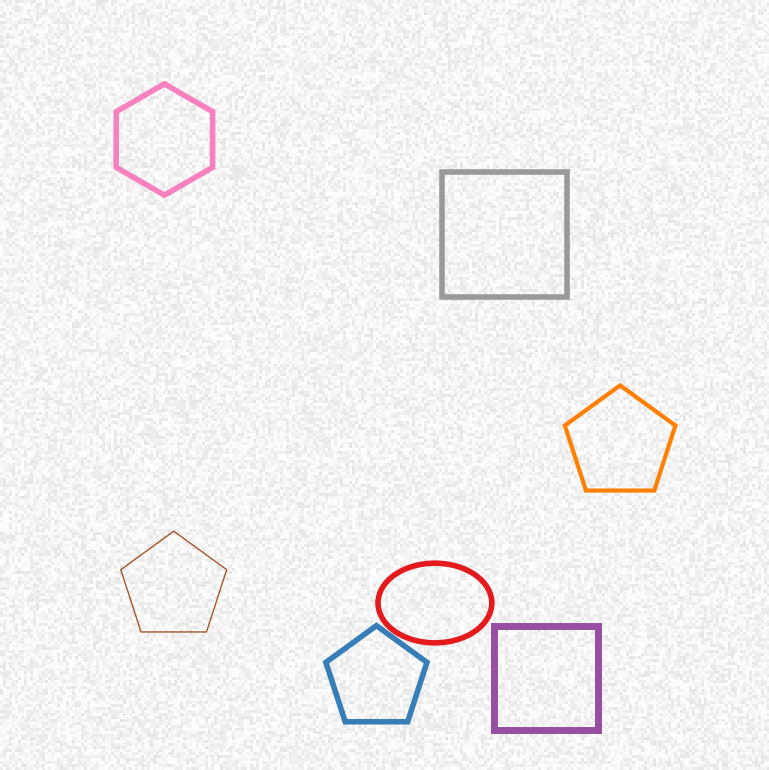[{"shape": "oval", "thickness": 2, "radius": 0.37, "center": [0.565, 0.217]}, {"shape": "pentagon", "thickness": 2, "radius": 0.34, "center": [0.489, 0.118]}, {"shape": "square", "thickness": 2.5, "radius": 0.34, "center": [0.709, 0.119]}, {"shape": "pentagon", "thickness": 1.5, "radius": 0.38, "center": [0.805, 0.424]}, {"shape": "pentagon", "thickness": 0.5, "radius": 0.36, "center": [0.226, 0.238]}, {"shape": "hexagon", "thickness": 2, "radius": 0.36, "center": [0.214, 0.819]}, {"shape": "square", "thickness": 2, "radius": 0.41, "center": [0.655, 0.695]}]